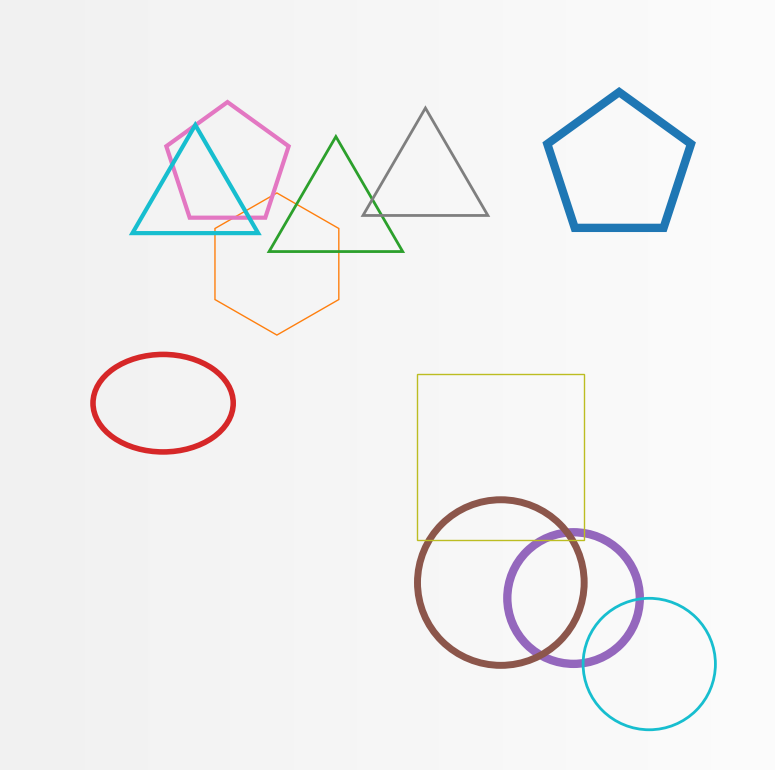[{"shape": "pentagon", "thickness": 3, "radius": 0.49, "center": [0.799, 0.783]}, {"shape": "hexagon", "thickness": 0.5, "radius": 0.46, "center": [0.357, 0.657]}, {"shape": "triangle", "thickness": 1, "radius": 0.5, "center": [0.433, 0.723]}, {"shape": "oval", "thickness": 2, "radius": 0.45, "center": [0.21, 0.476]}, {"shape": "circle", "thickness": 3, "radius": 0.43, "center": [0.74, 0.223]}, {"shape": "circle", "thickness": 2.5, "radius": 0.54, "center": [0.646, 0.243]}, {"shape": "pentagon", "thickness": 1.5, "radius": 0.41, "center": [0.294, 0.784]}, {"shape": "triangle", "thickness": 1, "radius": 0.47, "center": [0.549, 0.767]}, {"shape": "square", "thickness": 0.5, "radius": 0.54, "center": [0.645, 0.407]}, {"shape": "circle", "thickness": 1, "radius": 0.43, "center": [0.838, 0.138]}, {"shape": "triangle", "thickness": 1.5, "radius": 0.47, "center": [0.252, 0.744]}]